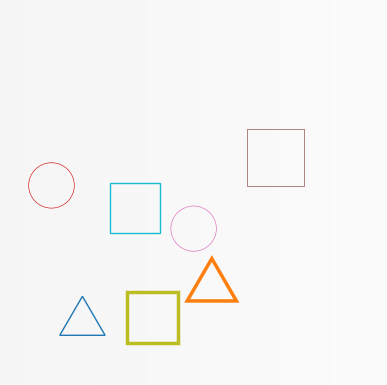[{"shape": "triangle", "thickness": 1, "radius": 0.34, "center": [0.213, 0.163]}, {"shape": "triangle", "thickness": 2.5, "radius": 0.37, "center": [0.547, 0.255]}, {"shape": "circle", "thickness": 0.5, "radius": 0.29, "center": [0.133, 0.518]}, {"shape": "square", "thickness": 0.5, "radius": 0.37, "center": [0.71, 0.592]}, {"shape": "circle", "thickness": 0.5, "radius": 0.29, "center": [0.5, 0.406]}, {"shape": "square", "thickness": 2.5, "radius": 0.33, "center": [0.394, 0.175]}, {"shape": "square", "thickness": 1, "radius": 0.33, "center": [0.348, 0.459]}]